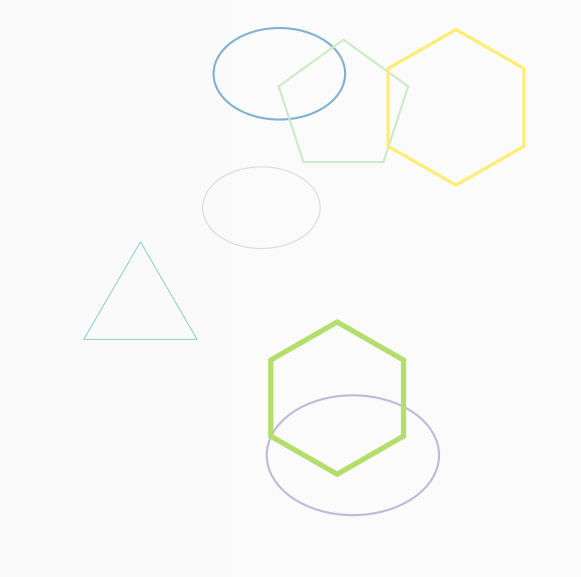[{"shape": "triangle", "thickness": 0.5, "radius": 0.56, "center": [0.242, 0.468]}, {"shape": "oval", "thickness": 1, "radius": 0.74, "center": [0.607, 0.211]}, {"shape": "oval", "thickness": 1, "radius": 0.57, "center": [0.481, 0.871]}, {"shape": "hexagon", "thickness": 2.5, "radius": 0.66, "center": [0.58, 0.31]}, {"shape": "oval", "thickness": 0.5, "radius": 0.51, "center": [0.45, 0.64]}, {"shape": "pentagon", "thickness": 1, "radius": 0.59, "center": [0.591, 0.813]}, {"shape": "hexagon", "thickness": 1.5, "radius": 0.67, "center": [0.784, 0.813]}]